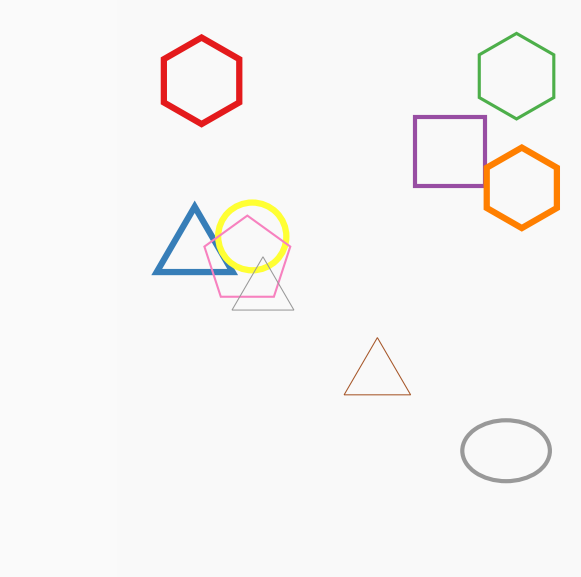[{"shape": "hexagon", "thickness": 3, "radius": 0.37, "center": [0.347, 0.859]}, {"shape": "triangle", "thickness": 3, "radius": 0.38, "center": [0.335, 0.566]}, {"shape": "hexagon", "thickness": 1.5, "radius": 0.37, "center": [0.889, 0.867]}, {"shape": "square", "thickness": 2, "radius": 0.3, "center": [0.774, 0.737]}, {"shape": "hexagon", "thickness": 3, "radius": 0.35, "center": [0.898, 0.674]}, {"shape": "circle", "thickness": 3, "radius": 0.29, "center": [0.434, 0.59]}, {"shape": "triangle", "thickness": 0.5, "radius": 0.33, "center": [0.649, 0.348]}, {"shape": "pentagon", "thickness": 1, "radius": 0.39, "center": [0.426, 0.548]}, {"shape": "triangle", "thickness": 0.5, "radius": 0.31, "center": [0.452, 0.493]}, {"shape": "oval", "thickness": 2, "radius": 0.38, "center": [0.871, 0.219]}]